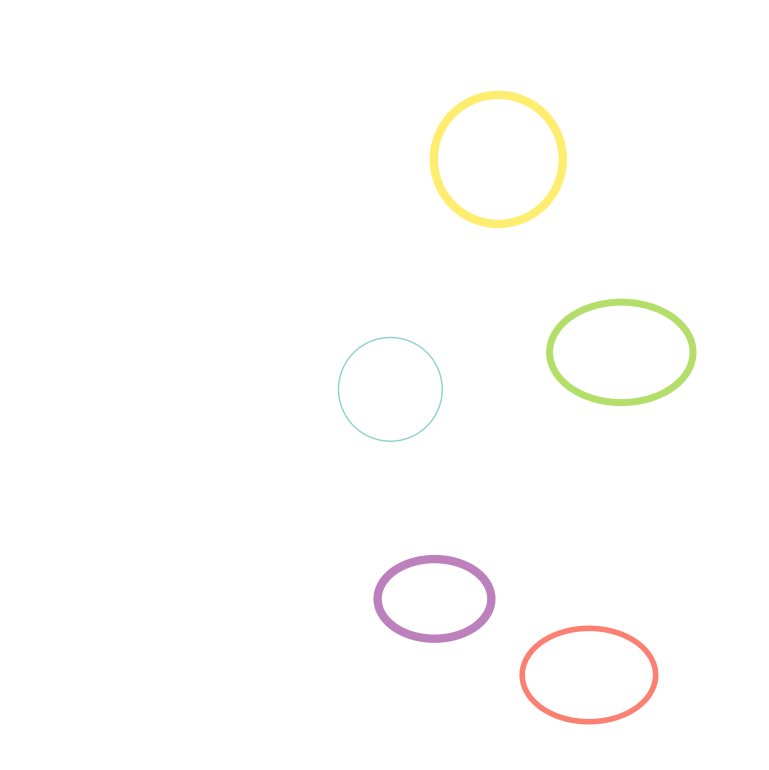[{"shape": "circle", "thickness": 0.5, "radius": 0.34, "center": [0.507, 0.494]}, {"shape": "oval", "thickness": 2, "radius": 0.43, "center": [0.765, 0.123]}, {"shape": "oval", "thickness": 2.5, "radius": 0.47, "center": [0.807, 0.542]}, {"shape": "oval", "thickness": 3, "radius": 0.37, "center": [0.564, 0.222]}, {"shape": "circle", "thickness": 3, "radius": 0.42, "center": [0.647, 0.793]}]